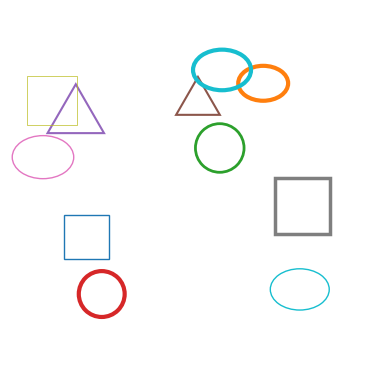[{"shape": "square", "thickness": 1, "radius": 0.29, "center": [0.225, 0.385]}, {"shape": "oval", "thickness": 3, "radius": 0.32, "center": [0.684, 0.784]}, {"shape": "circle", "thickness": 2, "radius": 0.32, "center": [0.571, 0.616]}, {"shape": "circle", "thickness": 3, "radius": 0.3, "center": [0.264, 0.236]}, {"shape": "triangle", "thickness": 1.5, "radius": 0.42, "center": [0.197, 0.697]}, {"shape": "triangle", "thickness": 1.5, "radius": 0.33, "center": [0.514, 0.735]}, {"shape": "oval", "thickness": 1, "radius": 0.4, "center": [0.112, 0.592]}, {"shape": "square", "thickness": 2.5, "radius": 0.36, "center": [0.786, 0.464]}, {"shape": "square", "thickness": 0.5, "radius": 0.32, "center": [0.135, 0.739]}, {"shape": "oval", "thickness": 3, "radius": 0.38, "center": [0.577, 0.818]}, {"shape": "oval", "thickness": 1, "radius": 0.38, "center": [0.779, 0.248]}]